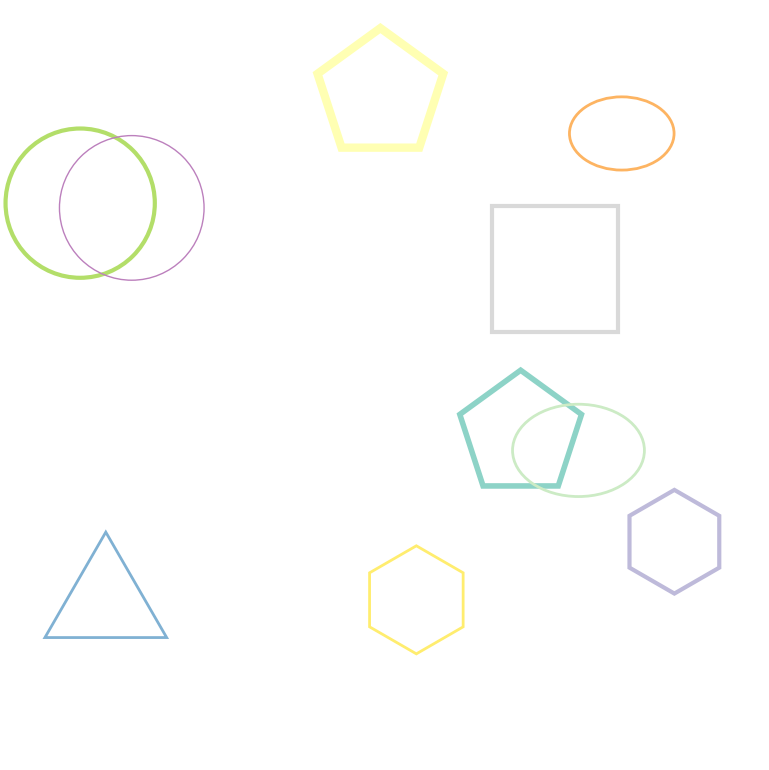[{"shape": "pentagon", "thickness": 2, "radius": 0.42, "center": [0.676, 0.436]}, {"shape": "pentagon", "thickness": 3, "radius": 0.43, "center": [0.494, 0.878]}, {"shape": "hexagon", "thickness": 1.5, "radius": 0.34, "center": [0.876, 0.296]}, {"shape": "triangle", "thickness": 1, "radius": 0.46, "center": [0.137, 0.218]}, {"shape": "oval", "thickness": 1, "radius": 0.34, "center": [0.807, 0.827]}, {"shape": "circle", "thickness": 1.5, "radius": 0.48, "center": [0.104, 0.736]}, {"shape": "square", "thickness": 1.5, "radius": 0.41, "center": [0.721, 0.651]}, {"shape": "circle", "thickness": 0.5, "radius": 0.47, "center": [0.171, 0.73]}, {"shape": "oval", "thickness": 1, "radius": 0.43, "center": [0.751, 0.415]}, {"shape": "hexagon", "thickness": 1, "radius": 0.35, "center": [0.541, 0.221]}]